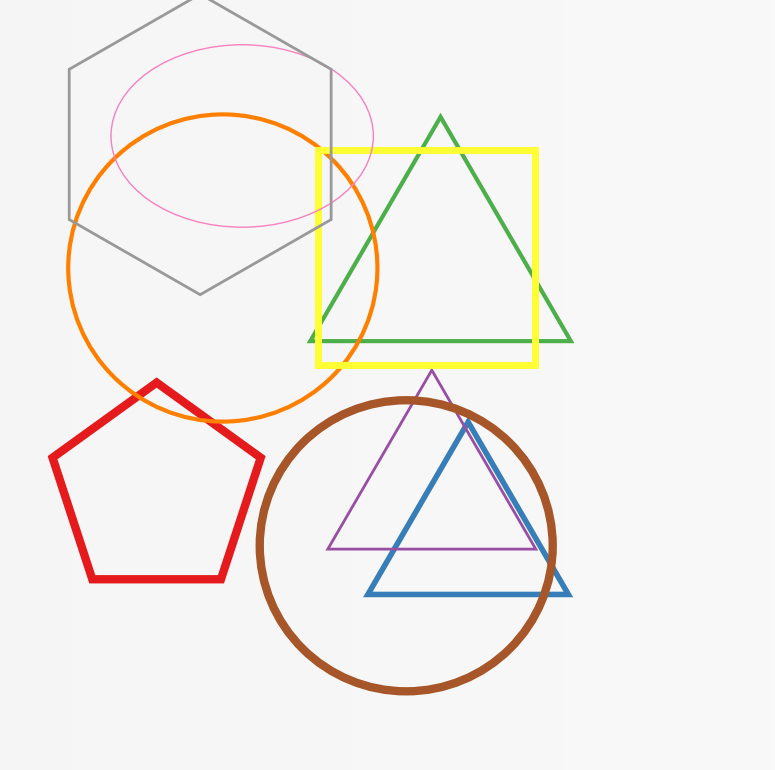[{"shape": "pentagon", "thickness": 3, "radius": 0.71, "center": [0.202, 0.362]}, {"shape": "triangle", "thickness": 2, "radius": 0.75, "center": [0.604, 0.303]}, {"shape": "triangle", "thickness": 1.5, "radius": 0.97, "center": [0.568, 0.654]}, {"shape": "triangle", "thickness": 1, "radius": 0.77, "center": [0.557, 0.364]}, {"shape": "circle", "thickness": 1.5, "radius": 1.0, "center": [0.288, 0.652]}, {"shape": "square", "thickness": 2.5, "radius": 0.7, "center": [0.55, 0.665]}, {"shape": "circle", "thickness": 3, "radius": 0.95, "center": [0.524, 0.291]}, {"shape": "oval", "thickness": 0.5, "radius": 0.85, "center": [0.312, 0.823]}, {"shape": "hexagon", "thickness": 1, "radius": 0.98, "center": [0.258, 0.812]}]